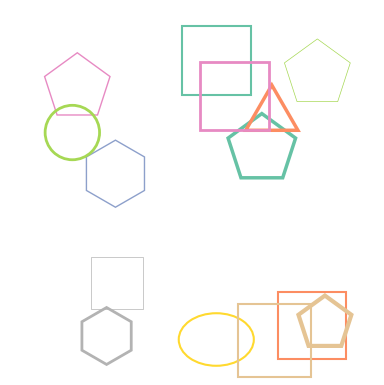[{"shape": "square", "thickness": 1.5, "radius": 0.45, "center": [0.563, 0.842]}, {"shape": "pentagon", "thickness": 2.5, "radius": 0.46, "center": [0.68, 0.613]}, {"shape": "triangle", "thickness": 2.5, "radius": 0.39, "center": [0.706, 0.701]}, {"shape": "square", "thickness": 1.5, "radius": 0.44, "center": [0.811, 0.155]}, {"shape": "hexagon", "thickness": 1, "radius": 0.44, "center": [0.3, 0.549]}, {"shape": "pentagon", "thickness": 1, "radius": 0.45, "center": [0.201, 0.774]}, {"shape": "square", "thickness": 2, "radius": 0.44, "center": [0.609, 0.75]}, {"shape": "circle", "thickness": 2, "radius": 0.35, "center": [0.188, 0.656]}, {"shape": "pentagon", "thickness": 0.5, "radius": 0.45, "center": [0.824, 0.809]}, {"shape": "oval", "thickness": 1.5, "radius": 0.49, "center": [0.562, 0.118]}, {"shape": "square", "thickness": 1.5, "radius": 0.48, "center": [0.714, 0.115]}, {"shape": "pentagon", "thickness": 3, "radius": 0.36, "center": [0.844, 0.16]}, {"shape": "hexagon", "thickness": 2, "radius": 0.37, "center": [0.277, 0.127]}, {"shape": "square", "thickness": 0.5, "radius": 0.34, "center": [0.304, 0.265]}]